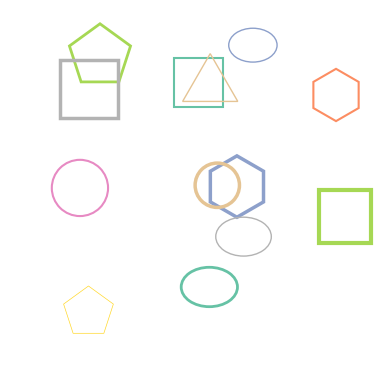[{"shape": "oval", "thickness": 2, "radius": 0.37, "center": [0.544, 0.255]}, {"shape": "square", "thickness": 1.5, "radius": 0.32, "center": [0.516, 0.786]}, {"shape": "hexagon", "thickness": 1.5, "radius": 0.34, "center": [0.873, 0.753]}, {"shape": "oval", "thickness": 1, "radius": 0.31, "center": [0.657, 0.883]}, {"shape": "hexagon", "thickness": 2.5, "radius": 0.4, "center": [0.615, 0.515]}, {"shape": "circle", "thickness": 1.5, "radius": 0.37, "center": [0.208, 0.512]}, {"shape": "square", "thickness": 3, "radius": 0.34, "center": [0.896, 0.438]}, {"shape": "pentagon", "thickness": 2, "radius": 0.42, "center": [0.26, 0.855]}, {"shape": "pentagon", "thickness": 0.5, "radius": 0.34, "center": [0.23, 0.189]}, {"shape": "circle", "thickness": 2.5, "radius": 0.29, "center": [0.564, 0.519]}, {"shape": "triangle", "thickness": 1, "radius": 0.41, "center": [0.546, 0.778]}, {"shape": "oval", "thickness": 1, "radius": 0.36, "center": [0.633, 0.385]}, {"shape": "square", "thickness": 2.5, "radius": 0.38, "center": [0.232, 0.77]}]